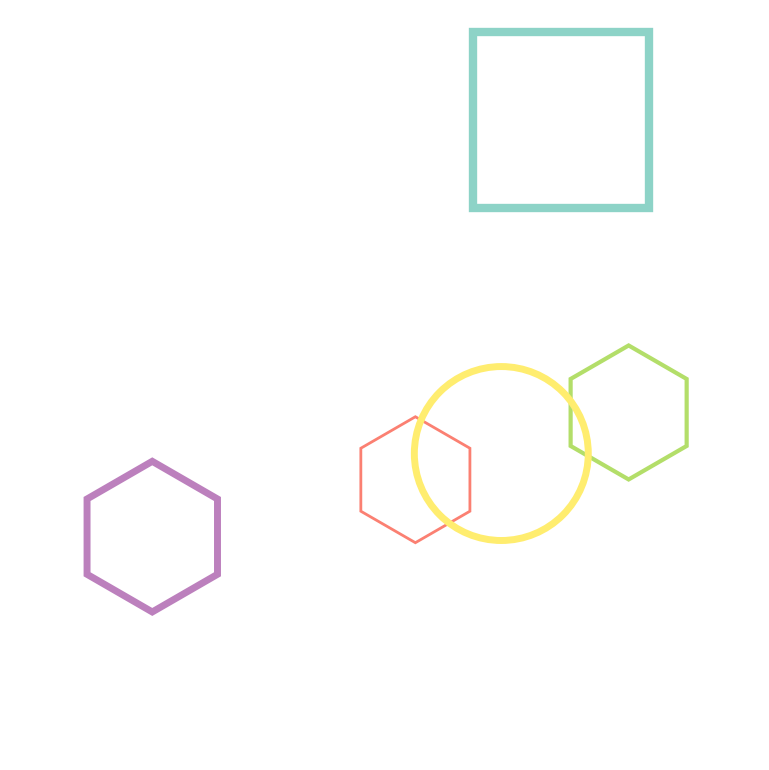[{"shape": "square", "thickness": 3, "radius": 0.57, "center": [0.728, 0.844]}, {"shape": "hexagon", "thickness": 1, "radius": 0.41, "center": [0.539, 0.377]}, {"shape": "hexagon", "thickness": 1.5, "radius": 0.44, "center": [0.816, 0.464]}, {"shape": "hexagon", "thickness": 2.5, "radius": 0.49, "center": [0.198, 0.303]}, {"shape": "circle", "thickness": 2.5, "radius": 0.56, "center": [0.651, 0.411]}]